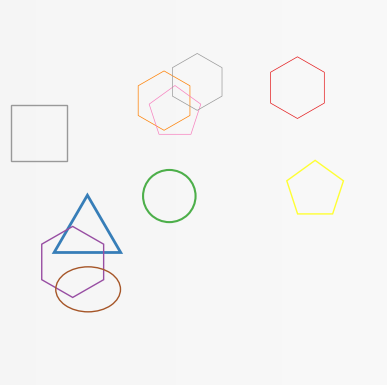[{"shape": "hexagon", "thickness": 0.5, "radius": 0.4, "center": [0.768, 0.772]}, {"shape": "triangle", "thickness": 2, "radius": 0.5, "center": [0.226, 0.394]}, {"shape": "circle", "thickness": 1.5, "radius": 0.34, "center": [0.437, 0.491]}, {"shape": "hexagon", "thickness": 1, "radius": 0.46, "center": [0.188, 0.32]}, {"shape": "hexagon", "thickness": 0.5, "radius": 0.39, "center": [0.423, 0.739]}, {"shape": "pentagon", "thickness": 1, "radius": 0.38, "center": [0.813, 0.507]}, {"shape": "oval", "thickness": 1, "radius": 0.42, "center": [0.227, 0.248]}, {"shape": "pentagon", "thickness": 0.5, "radius": 0.35, "center": [0.452, 0.708]}, {"shape": "square", "thickness": 1, "radius": 0.36, "center": [0.102, 0.654]}, {"shape": "hexagon", "thickness": 0.5, "radius": 0.37, "center": [0.509, 0.787]}]